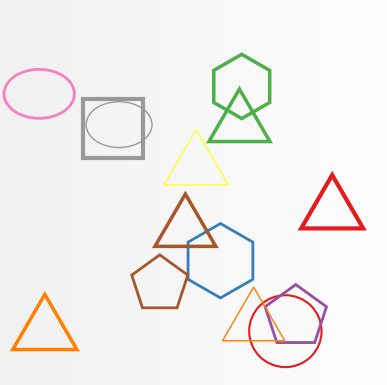[{"shape": "circle", "thickness": 1.5, "radius": 0.47, "center": [0.736, 0.14]}, {"shape": "triangle", "thickness": 3, "radius": 0.46, "center": [0.857, 0.453]}, {"shape": "hexagon", "thickness": 2, "radius": 0.48, "center": [0.569, 0.323]}, {"shape": "triangle", "thickness": 2.5, "radius": 0.45, "center": [0.618, 0.678]}, {"shape": "hexagon", "thickness": 2.5, "radius": 0.42, "center": [0.624, 0.775]}, {"shape": "pentagon", "thickness": 2, "radius": 0.42, "center": [0.763, 0.178]}, {"shape": "triangle", "thickness": 1, "radius": 0.46, "center": [0.655, 0.161]}, {"shape": "triangle", "thickness": 2.5, "radius": 0.48, "center": [0.116, 0.14]}, {"shape": "triangle", "thickness": 1, "radius": 0.48, "center": [0.506, 0.568]}, {"shape": "pentagon", "thickness": 2, "radius": 0.38, "center": [0.412, 0.262]}, {"shape": "triangle", "thickness": 2.5, "radius": 0.45, "center": [0.478, 0.405]}, {"shape": "oval", "thickness": 2, "radius": 0.45, "center": [0.101, 0.756]}, {"shape": "square", "thickness": 3, "radius": 0.38, "center": [0.292, 0.666]}, {"shape": "oval", "thickness": 1, "radius": 0.42, "center": [0.307, 0.676]}]